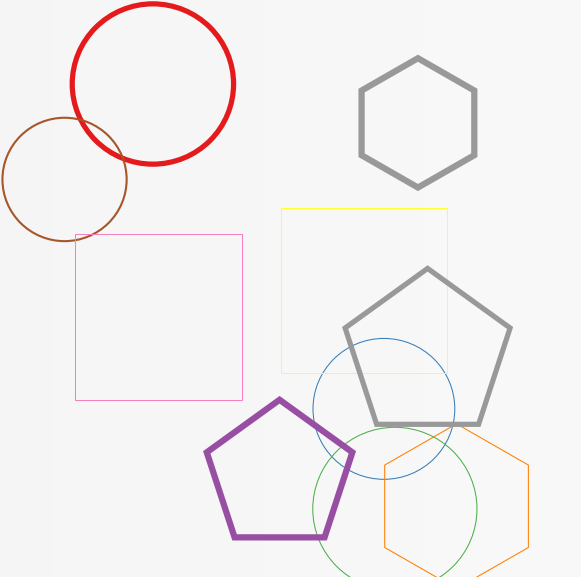[{"shape": "circle", "thickness": 2.5, "radius": 0.69, "center": [0.263, 0.854]}, {"shape": "circle", "thickness": 0.5, "radius": 0.61, "center": [0.66, 0.291]}, {"shape": "circle", "thickness": 0.5, "radius": 0.71, "center": [0.679, 0.118]}, {"shape": "pentagon", "thickness": 3, "radius": 0.66, "center": [0.481, 0.175]}, {"shape": "hexagon", "thickness": 0.5, "radius": 0.71, "center": [0.785, 0.122]}, {"shape": "square", "thickness": 0.5, "radius": 0.71, "center": [0.626, 0.496]}, {"shape": "circle", "thickness": 1, "radius": 0.53, "center": [0.111, 0.688]}, {"shape": "square", "thickness": 0.5, "radius": 0.72, "center": [0.273, 0.451]}, {"shape": "hexagon", "thickness": 3, "radius": 0.56, "center": [0.719, 0.786]}, {"shape": "pentagon", "thickness": 2.5, "radius": 0.75, "center": [0.736, 0.385]}]